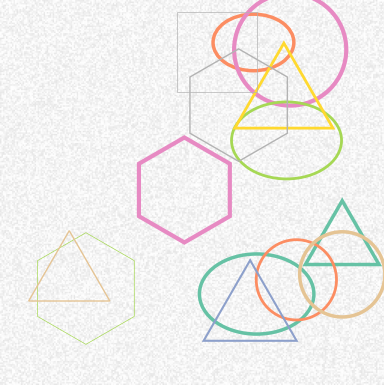[{"shape": "triangle", "thickness": 2.5, "radius": 0.55, "center": [0.889, 0.368]}, {"shape": "oval", "thickness": 2.5, "radius": 0.74, "center": [0.667, 0.236]}, {"shape": "oval", "thickness": 2.5, "radius": 0.52, "center": [0.658, 0.89]}, {"shape": "circle", "thickness": 2, "radius": 0.52, "center": [0.77, 0.273]}, {"shape": "triangle", "thickness": 1.5, "radius": 0.7, "center": [0.65, 0.185]}, {"shape": "circle", "thickness": 3, "radius": 0.73, "center": [0.754, 0.871]}, {"shape": "hexagon", "thickness": 3, "radius": 0.68, "center": [0.479, 0.507]}, {"shape": "oval", "thickness": 2, "radius": 0.71, "center": [0.744, 0.635]}, {"shape": "hexagon", "thickness": 0.5, "radius": 0.73, "center": [0.223, 0.251]}, {"shape": "triangle", "thickness": 2, "radius": 0.74, "center": [0.737, 0.741]}, {"shape": "triangle", "thickness": 1, "radius": 0.61, "center": [0.18, 0.279]}, {"shape": "circle", "thickness": 2.5, "radius": 0.55, "center": [0.889, 0.287]}, {"shape": "square", "thickness": 0.5, "radius": 0.52, "center": [0.564, 0.866]}, {"shape": "hexagon", "thickness": 1, "radius": 0.73, "center": [0.62, 0.727]}]